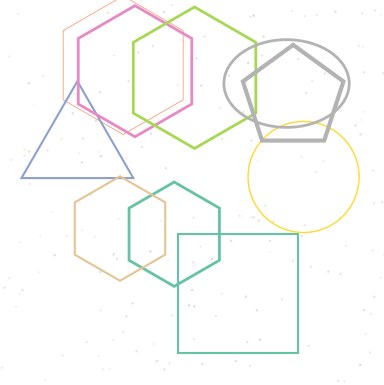[{"shape": "hexagon", "thickness": 2, "radius": 0.68, "center": [0.453, 0.392]}, {"shape": "square", "thickness": 1.5, "radius": 0.78, "center": [0.618, 0.238]}, {"shape": "hexagon", "thickness": 0.5, "radius": 0.9, "center": [0.32, 0.831]}, {"shape": "triangle", "thickness": 1.5, "radius": 0.84, "center": [0.201, 0.621]}, {"shape": "hexagon", "thickness": 2, "radius": 0.85, "center": [0.351, 0.815]}, {"shape": "hexagon", "thickness": 2, "radius": 0.92, "center": [0.505, 0.798]}, {"shape": "circle", "thickness": 1, "radius": 0.72, "center": [0.788, 0.54]}, {"shape": "hexagon", "thickness": 1.5, "radius": 0.68, "center": [0.312, 0.406]}, {"shape": "pentagon", "thickness": 3, "radius": 0.69, "center": [0.761, 0.746]}, {"shape": "oval", "thickness": 2, "radius": 0.81, "center": [0.744, 0.783]}]